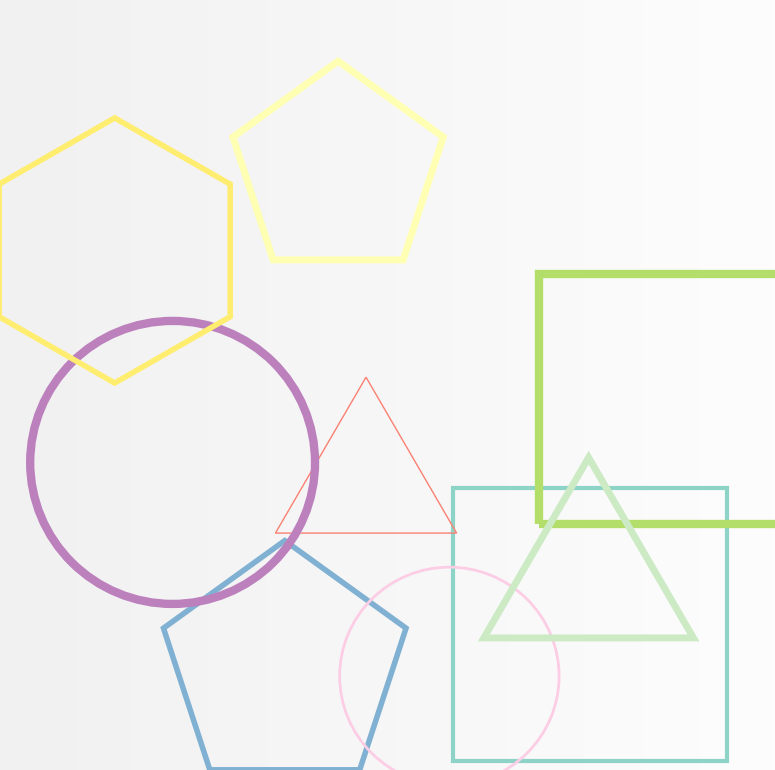[{"shape": "square", "thickness": 1.5, "radius": 0.88, "center": [0.761, 0.189]}, {"shape": "pentagon", "thickness": 2.5, "radius": 0.71, "center": [0.436, 0.778]}, {"shape": "triangle", "thickness": 0.5, "radius": 0.67, "center": [0.472, 0.375]}, {"shape": "pentagon", "thickness": 2, "radius": 0.82, "center": [0.367, 0.133]}, {"shape": "square", "thickness": 3, "radius": 0.81, "center": [0.858, 0.481]}, {"shape": "circle", "thickness": 1, "radius": 0.71, "center": [0.58, 0.122]}, {"shape": "circle", "thickness": 3, "radius": 0.92, "center": [0.223, 0.399]}, {"shape": "triangle", "thickness": 2.5, "radius": 0.78, "center": [0.76, 0.25]}, {"shape": "hexagon", "thickness": 2, "radius": 0.86, "center": [0.148, 0.675]}]